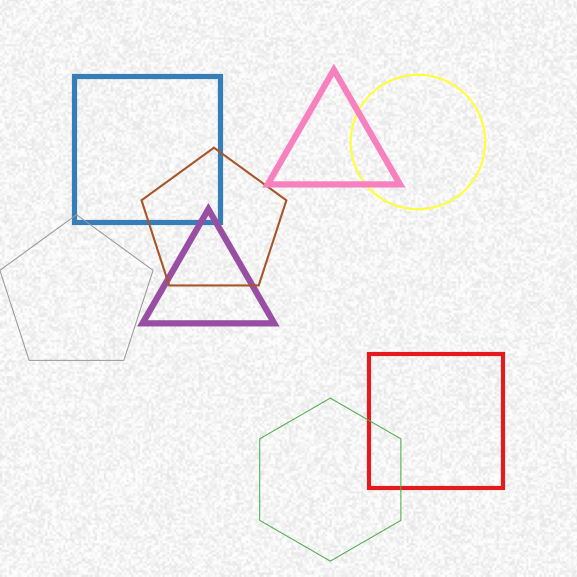[{"shape": "square", "thickness": 2, "radius": 0.58, "center": [0.756, 0.27]}, {"shape": "square", "thickness": 2.5, "radius": 0.63, "center": [0.255, 0.741]}, {"shape": "hexagon", "thickness": 0.5, "radius": 0.71, "center": [0.572, 0.169]}, {"shape": "triangle", "thickness": 3, "radius": 0.66, "center": [0.361, 0.505]}, {"shape": "circle", "thickness": 1, "radius": 0.58, "center": [0.724, 0.753]}, {"shape": "pentagon", "thickness": 1, "radius": 0.66, "center": [0.37, 0.612]}, {"shape": "triangle", "thickness": 3, "radius": 0.66, "center": [0.578, 0.746]}, {"shape": "pentagon", "thickness": 0.5, "radius": 0.7, "center": [0.132, 0.488]}]